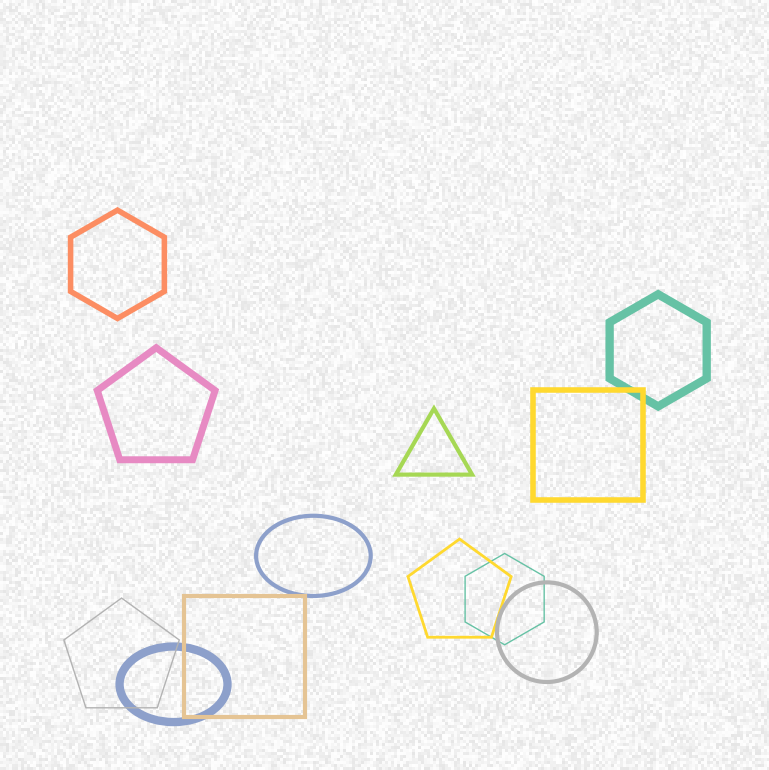[{"shape": "hexagon", "thickness": 3, "radius": 0.36, "center": [0.855, 0.545]}, {"shape": "hexagon", "thickness": 0.5, "radius": 0.3, "center": [0.655, 0.222]}, {"shape": "hexagon", "thickness": 2, "radius": 0.35, "center": [0.153, 0.657]}, {"shape": "oval", "thickness": 1.5, "radius": 0.37, "center": [0.407, 0.278]}, {"shape": "oval", "thickness": 3, "radius": 0.35, "center": [0.225, 0.111]}, {"shape": "pentagon", "thickness": 2.5, "radius": 0.4, "center": [0.203, 0.468]}, {"shape": "triangle", "thickness": 1.5, "radius": 0.29, "center": [0.564, 0.412]}, {"shape": "pentagon", "thickness": 1, "radius": 0.35, "center": [0.597, 0.229]}, {"shape": "square", "thickness": 2, "radius": 0.36, "center": [0.764, 0.422]}, {"shape": "square", "thickness": 1.5, "radius": 0.39, "center": [0.318, 0.147]}, {"shape": "pentagon", "thickness": 0.5, "radius": 0.39, "center": [0.158, 0.145]}, {"shape": "circle", "thickness": 1.5, "radius": 0.32, "center": [0.71, 0.179]}]